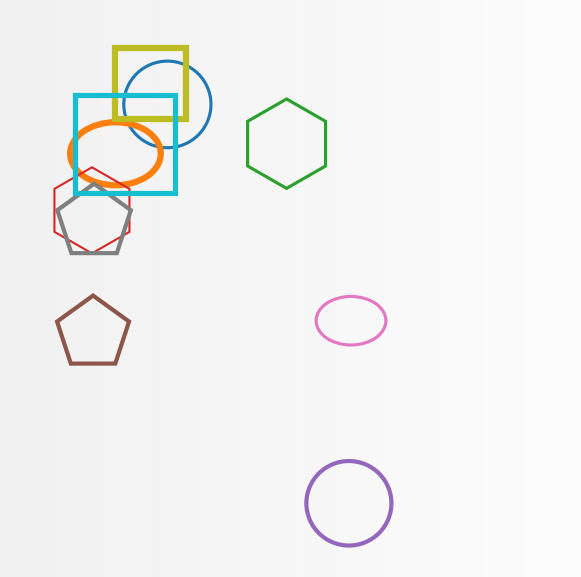[{"shape": "circle", "thickness": 1.5, "radius": 0.37, "center": [0.288, 0.818]}, {"shape": "oval", "thickness": 3, "radius": 0.39, "center": [0.199, 0.733]}, {"shape": "hexagon", "thickness": 1.5, "radius": 0.39, "center": [0.493, 0.75]}, {"shape": "hexagon", "thickness": 1, "radius": 0.37, "center": [0.158, 0.635]}, {"shape": "circle", "thickness": 2, "radius": 0.37, "center": [0.6, 0.128]}, {"shape": "pentagon", "thickness": 2, "radius": 0.33, "center": [0.16, 0.422]}, {"shape": "oval", "thickness": 1.5, "radius": 0.3, "center": [0.604, 0.444]}, {"shape": "pentagon", "thickness": 2, "radius": 0.33, "center": [0.162, 0.615]}, {"shape": "square", "thickness": 3, "radius": 0.31, "center": [0.259, 0.854]}, {"shape": "square", "thickness": 2.5, "radius": 0.43, "center": [0.215, 0.75]}]